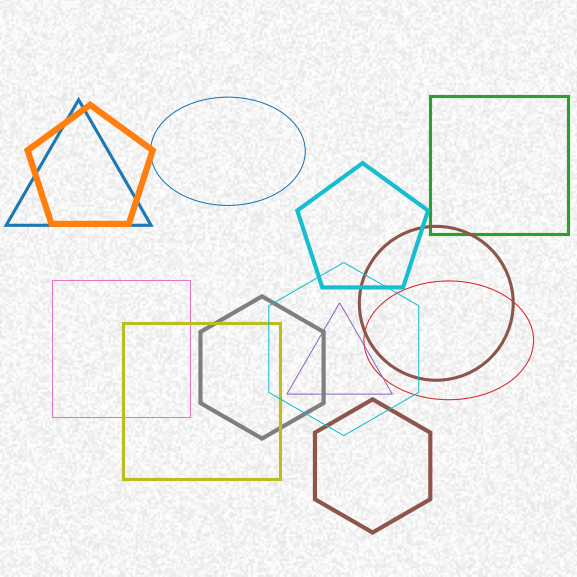[{"shape": "oval", "thickness": 0.5, "radius": 0.67, "center": [0.395, 0.737]}, {"shape": "triangle", "thickness": 1.5, "radius": 0.72, "center": [0.136, 0.681]}, {"shape": "pentagon", "thickness": 3, "radius": 0.57, "center": [0.156, 0.704]}, {"shape": "square", "thickness": 1.5, "radius": 0.6, "center": [0.864, 0.713]}, {"shape": "oval", "thickness": 0.5, "radius": 0.73, "center": [0.777, 0.41]}, {"shape": "triangle", "thickness": 0.5, "radius": 0.53, "center": [0.588, 0.369]}, {"shape": "hexagon", "thickness": 2, "radius": 0.58, "center": [0.645, 0.192]}, {"shape": "circle", "thickness": 1.5, "radius": 0.67, "center": [0.755, 0.474]}, {"shape": "square", "thickness": 0.5, "radius": 0.6, "center": [0.21, 0.396]}, {"shape": "hexagon", "thickness": 2, "radius": 0.62, "center": [0.454, 0.363]}, {"shape": "square", "thickness": 1.5, "radius": 0.68, "center": [0.349, 0.305]}, {"shape": "hexagon", "thickness": 0.5, "radius": 0.75, "center": [0.595, 0.395]}, {"shape": "pentagon", "thickness": 2, "radius": 0.6, "center": [0.628, 0.598]}]